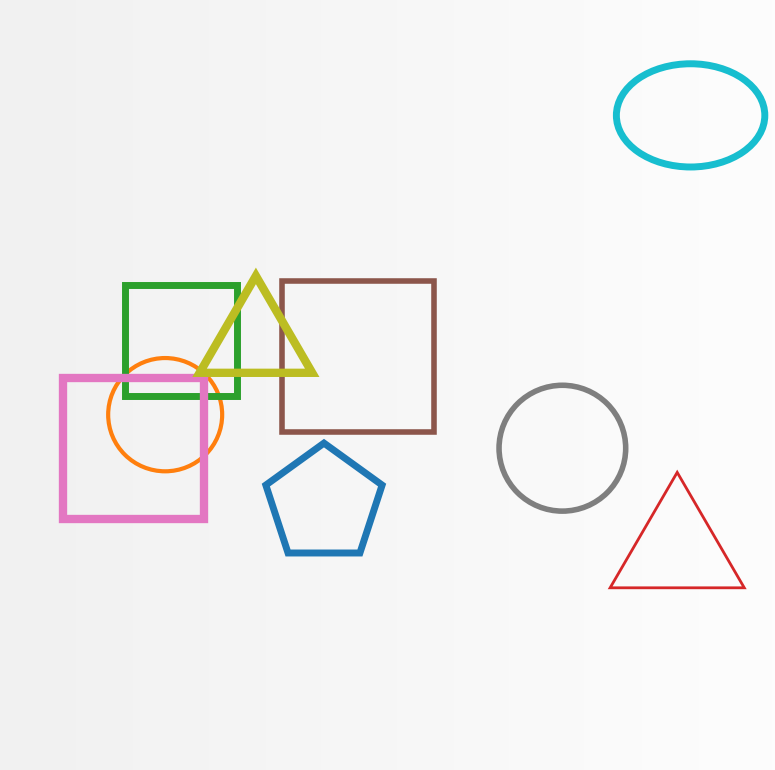[{"shape": "pentagon", "thickness": 2.5, "radius": 0.39, "center": [0.418, 0.346]}, {"shape": "circle", "thickness": 1.5, "radius": 0.37, "center": [0.213, 0.461]}, {"shape": "square", "thickness": 2.5, "radius": 0.36, "center": [0.234, 0.558]}, {"shape": "triangle", "thickness": 1, "radius": 0.5, "center": [0.874, 0.287]}, {"shape": "square", "thickness": 2, "radius": 0.49, "center": [0.462, 0.536]}, {"shape": "square", "thickness": 3, "radius": 0.46, "center": [0.173, 0.417]}, {"shape": "circle", "thickness": 2, "radius": 0.41, "center": [0.726, 0.418]}, {"shape": "triangle", "thickness": 3, "radius": 0.42, "center": [0.33, 0.558]}, {"shape": "oval", "thickness": 2.5, "radius": 0.48, "center": [0.891, 0.85]}]